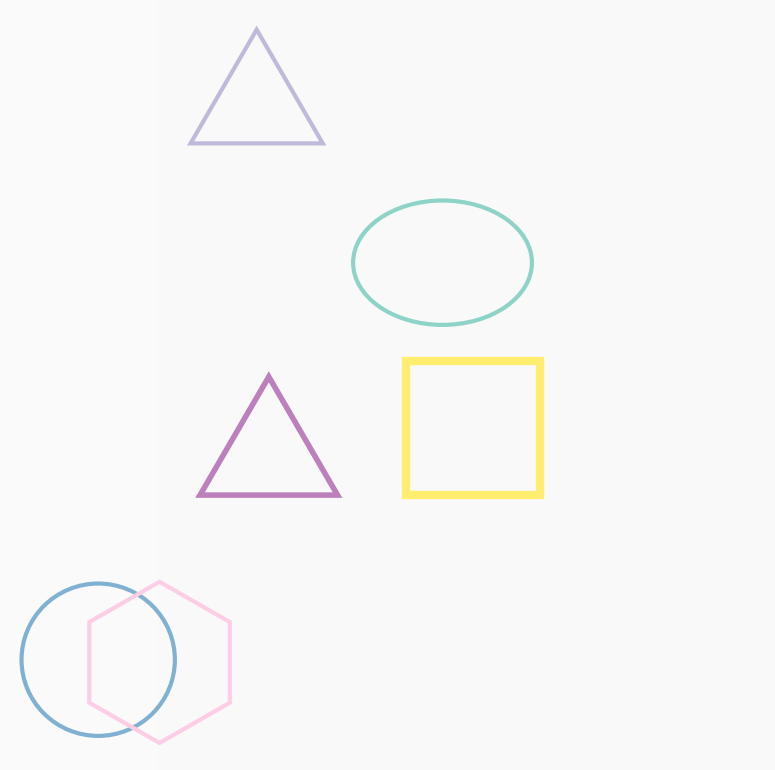[{"shape": "oval", "thickness": 1.5, "radius": 0.58, "center": [0.571, 0.659]}, {"shape": "triangle", "thickness": 1.5, "radius": 0.49, "center": [0.331, 0.863]}, {"shape": "circle", "thickness": 1.5, "radius": 0.49, "center": [0.127, 0.143]}, {"shape": "hexagon", "thickness": 1.5, "radius": 0.52, "center": [0.206, 0.14]}, {"shape": "triangle", "thickness": 2, "radius": 0.51, "center": [0.347, 0.408]}, {"shape": "square", "thickness": 3, "radius": 0.43, "center": [0.61, 0.444]}]